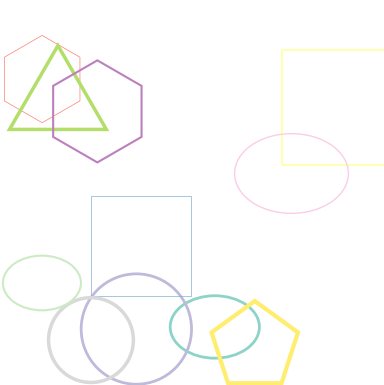[{"shape": "oval", "thickness": 2, "radius": 0.58, "center": [0.558, 0.151]}, {"shape": "square", "thickness": 1.5, "radius": 0.74, "center": [0.882, 0.721]}, {"shape": "circle", "thickness": 2, "radius": 0.72, "center": [0.354, 0.145]}, {"shape": "hexagon", "thickness": 0.5, "radius": 0.57, "center": [0.109, 0.795]}, {"shape": "square", "thickness": 0.5, "radius": 0.65, "center": [0.367, 0.36]}, {"shape": "triangle", "thickness": 2.5, "radius": 0.73, "center": [0.15, 0.736]}, {"shape": "oval", "thickness": 1, "radius": 0.74, "center": [0.757, 0.549]}, {"shape": "circle", "thickness": 2.5, "radius": 0.55, "center": [0.236, 0.117]}, {"shape": "hexagon", "thickness": 1.5, "radius": 0.66, "center": [0.253, 0.711]}, {"shape": "oval", "thickness": 1.5, "radius": 0.51, "center": [0.109, 0.265]}, {"shape": "pentagon", "thickness": 3, "radius": 0.59, "center": [0.662, 0.1]}]